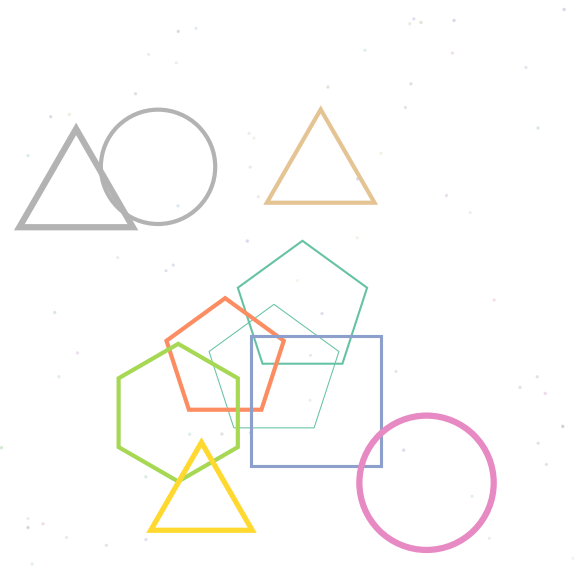[{"shape": "pentagon", "thickness": 1, "radius": 0.59, "center": [0.524, 0.465]}, {"shape": "pentagon", "thickness": 0.5, "radius": 0.59, "center": [0.474, 0.354]}, {"shape": "pentagon", "thickness": 2, "radius": 0.53, "center": [0.39, 0.376]}, {"shape": "square", "thickness": 1.5, "radius": 0.56, "center": [0.548, 0.304]}, {"shape": "circle", "thickness": 3, "radius": 0.58, "center": [0.739, 0.163]}, {"shape": "hexagon", "thickness": 2, "radius": 0.6, "center": [0.309, 0.285]}, {"shape": "triangle", "thickness": 2.5, "radius": 0.51, "center": [0.349, 0.132]}, {"shape": "triangle", "thickness": 2, "radius": 0.54, "center": [0.555, 0.702]}, {"shape": "triangle", "thickness": 3, "radius": 0.57, "center": [0.132, 0.662]}, {"shape": "circle", "thickness": 2, "radius": 0.5, "center": [0.274, 0.71]}]